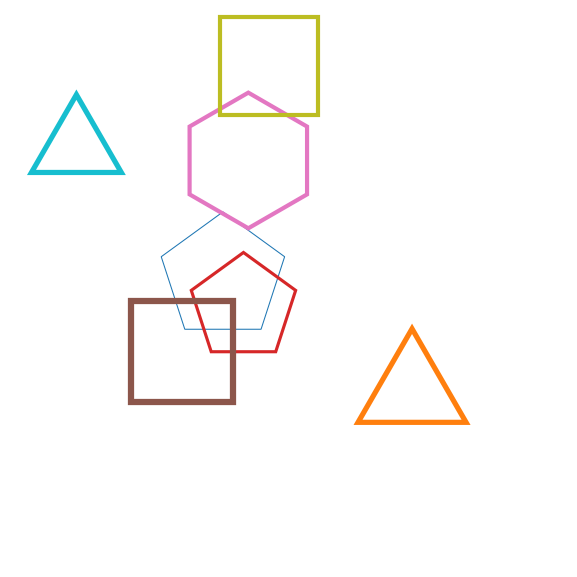[{"shape": "pentagon", "thickness": 0.5, "radius": 0.56, "center": [0.386, 0.52]}, {"shape": "triangle", "thickness": 2.5, "radius": 0.54, "center": [0.713, 0.322]}, {"shape": "pentagon", "thickness": 1.5, "radius": 0.48, "center": [0.422, 0.467]}, {"shape": "square", "thickness": 3, "radius": 0.44, "center": [0.315, 0.391]}, {"shape": "hexagon", "thickness": 2, "radius": 0.59, "center": [0.43, 0.721]}, {"shape": "square", "thickness": 2, "radius": 0.42, "center": [0.466, 0.885]}, {"shape": "triangle", "thickness": 2.5, "radius": 0.45, "center": [0.132, 0.745]}]